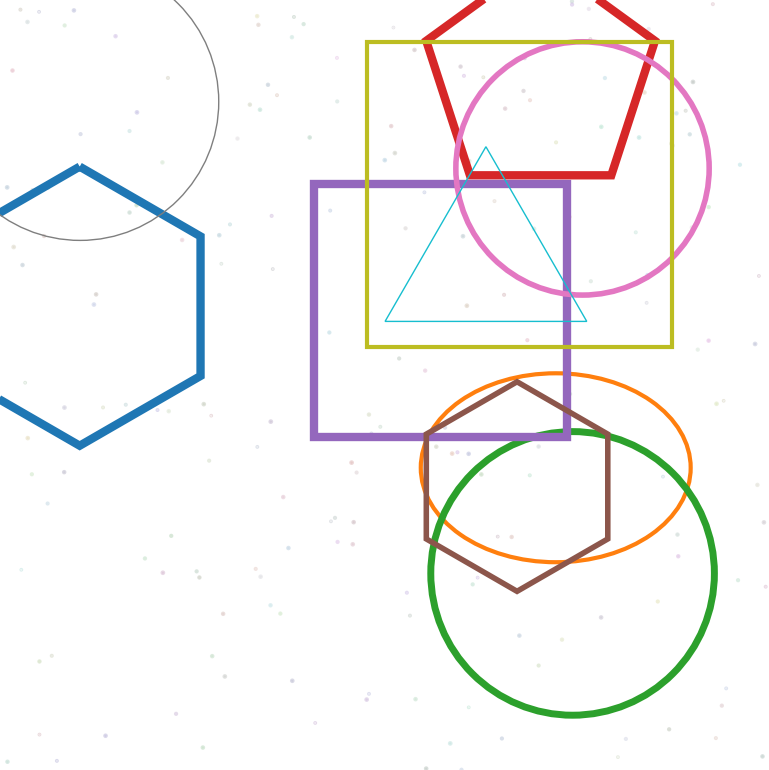[{"shape": "hexagon", "thickness": 3, "radius": 0.91, "center": [0.103, 0.602]}, {"shape": "oval", "thickness": 1.5, "radius": 0.88, "center": [0.722, 0.393]}, {"shape": "circle", "thickness": 2.5, "radius": 0.92, "center": [0.744, 0.255]}, {"shape": "pentagon", "thickness": 3, "radius": 0.78, "center": [0.702, 0.899]}, {"shape": "square", "thickness": 3, "radius": 0.82, "center": [0.572, 0.597]}, {"shape": "hexagon", "thickness": 2, "radius": 0.68, "center": [0.671, 0.368]}, {"shape": "circle", "thickness": 2, "radius": 0.82, "center": [0.757, 0.781]}, {"shape": "circle", "thickness": 0.5, "radius": 0.9, "center": [0.104, 0.868]}, {"shape": "square", "thickness": 1.5, "radius": 0.99, "center": [0.675, 0.747]}, {"shape": "triangle", "thickness": 0.5, "radius": 0.76, "center": [0.631, 0.658]}]